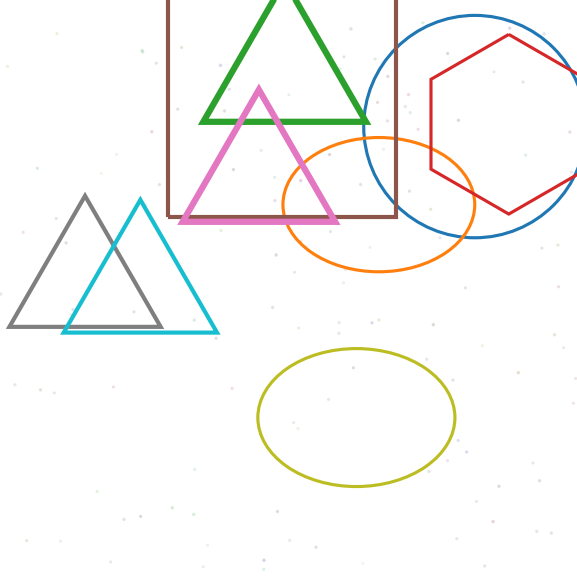[{"shape": "circle", "thickness": 1.5, "radius": 0.96, "center": [0.822, 0.78]}, {"shape": "oval", "thickness": 1.5, "radius": 0.83, "center": [0.656, 0.645]}, {"shape": "triangle", "thickness": 3, "radius": 0.81, "center": [0.493, 0.87]}, {"shape": "hexagon", "thickness": 1.5, "radius": 0.78, "center": [0.881, 0.784]}, {"shape": "square", "thickness": 2, "radius": 0.98, "center": [0.488, 0.82]}, {"shape": "triangle", "thickness": 3, "radius": 0.76, "center": [0.448, 0.691]}, {"shape": "triangle", "thickness": 2, "radius": 0.76, "center": [0.147, 0.509]}, {"shape": "oval", "thickness": 1.5, "radius": 0.85, "center": [0.617, 0.276]}, {"shape": "triangle", "thickness": 2, "radius": 0.77, "center": [0.243, 0.5]}]